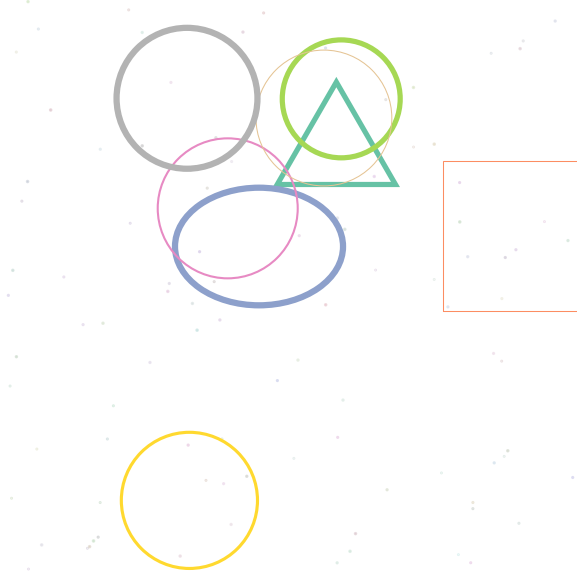[{"shape": "triangle", "thickness": 2.5, "radius": 0.59, "center": [0.582, 0.739]}, {"shape": "square", "thickness": 0.5, "radius": 0.65, "center": [0.897, 0.59]}, {"shape": "oval", "thickness": 3, "radius": 0.73, "center": [0.449, 0.572]}, {"shape": "circle", "thickness": 1, "radius": 0.61, "center": [0.394, 0.638]}, {"shape": "circle", "thickness": 2.5, "radius": 0.51, "center": [0.591, 0.828]}, {"shape": "circle", "thickness": 1.5, "radius": 0.59, "center": [0.328, 0.133]}, {"shape": "circle", "thickness": 0.5, "radius": 0.59, "center": [0.561, 0.795]}, {"shape": "circle", "thickness": 3, "radius": 0.61, "center": [0.324, 0.829]}]